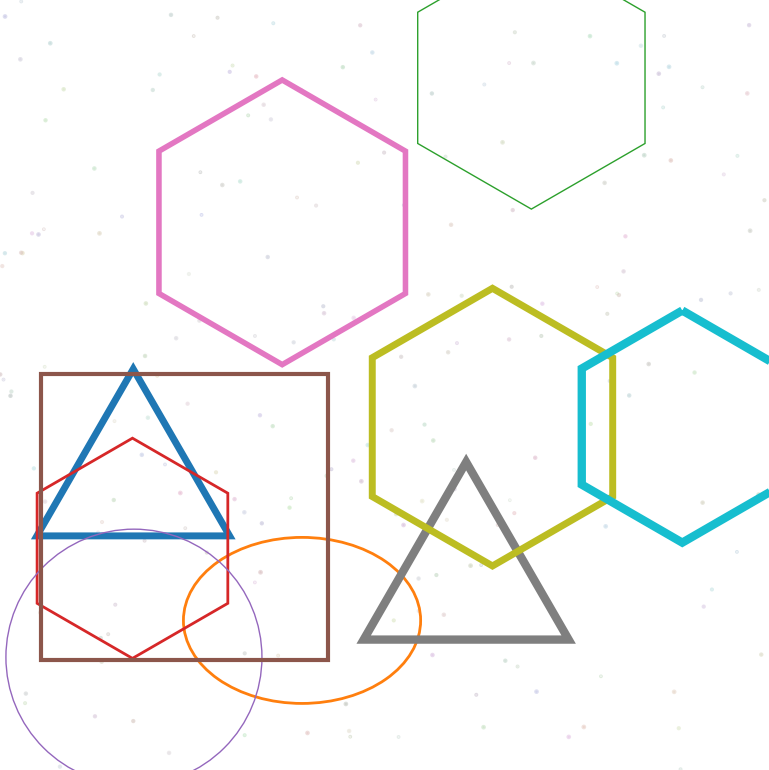[{"shape": "triangle", "thickness": 2.5, "radius": 0.72, "center": [0.173, 0.376]}, {"shape": "oval", "thickness": 1, "radius": 0.77, "center": [0.392, 0.194]}, {"shape": "hexagon", "thickness": 0.5, "radius": 0.85, "center": [0.69, 0.899]}, {"shape": "hexagon", "thickness": 1, "radius": 0.71, "center": [0.172, 0.288]}, {"shape": "circle", "thickness": 0.5, "radius": 0.83, "center": [0.174, 0.147]}, {"shape": "square", "thickness": 1.5, "radius": 0.93, "center": [0.239, 0.329]}, {"shape": "hexagon", "thickness": 2, "radius": 0.92, "center": [0.367, 0.711]}, {"shape": "triangle", "thickness": 3, "radius": 0.77, "center": [0.605, 0.246]}, {"shape": "hexagon", "thickness": 2.5, "radius": 0.9, "center": [0.64, 0.445]}, {"shape": "hexagon", "thickness": 3, "radius": 0.75, "center": [0.886, 0.446]}]